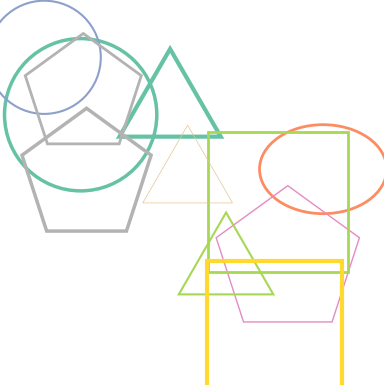[{"shape": "triangle", "thickness": 3, "radius": 0.76, "center": [0.442, 0.721]}, {"shape": "circle", "thickness": 2.5, "radius": 0.99, "center": [0.209, 0.702]}, {"shape": "oval", "thickness": 2, "radius": 0.83, "center": [0.839, 0.561]}, {"shape": "circle", "thickness": 1.5, "radius": 0.74, "center": [0.115, 0.851]}, {"shape": "pentagon", "thickness": 1, "radius": 0.98, "center": [0.748, 0.322]}, {"shape": "triangle", "thickness": 1.5, "radius": 0.71, "center": [0.587, 0.306]}, {"shape": "square", "thickness": 2, "radius": 0.91, "center": [0.723, 0.476]}, {"shape": "square", "thickness": 3, "radius": 0.87, "center": [0.713, 0.146]}, {"shape": "triangle", "thickness": 0.5, "radius": 0.67, "center": [0.487, 0.54]}, {"shape": "pentagon", "thickness": 2, "radius": 0.79, "center": [0.216, 0.755]}, {"shape": "pentagon", "thickness": 2.5, "radius": 0.88, "center": [0.225, 0.542]}]